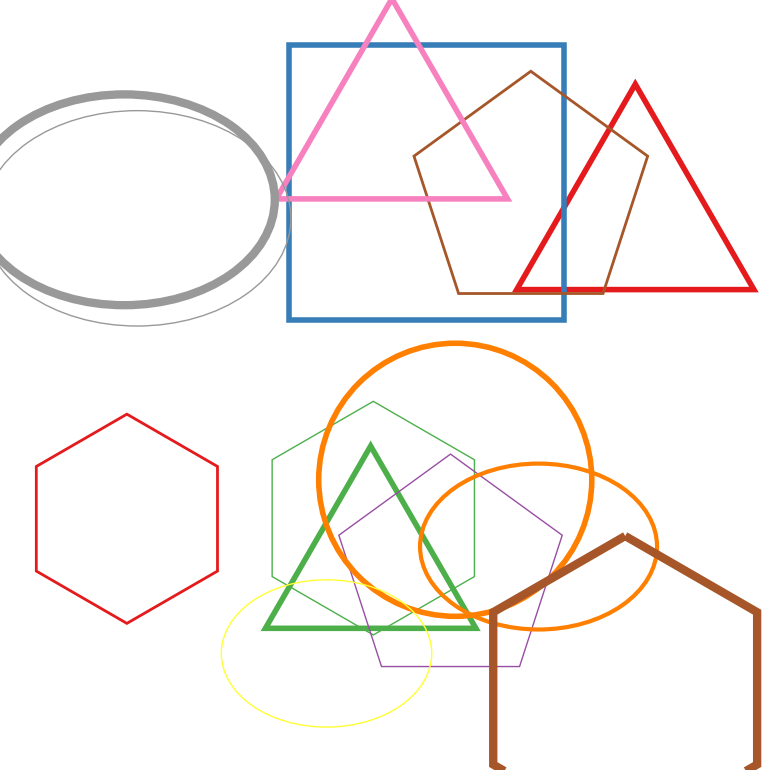[{"shape": "triangle", "thickness": 2, "radius": 0.89, "center": [0.825, 0.713]}, {"shape": "hexagon", "thickness": 1, "radius": 0.68, "center": [0.165, 0.326]}, {"shape": "square", "thickness": 2, "radius": 0.89, "center": [0.554, 0.763]}, {"shape": "triangle", "thickness": 2, "radius": 0.79, "center": [0.481, 0.263]}, {"shape": "hexagon", "thickness": 0.5, "radius": 0.76, "center": [0.485, 0.327]}, {"shape": "pentagon", "thickness": 0.5, "radius": 0.76, "center": [0.585, 0.258]}, {"shape": "circle", "thickness": 2, "radius": 0.89, "center": [0.591, 0.377]}, {"shape": "oval", "thickness": 1.5, "radius": 0.77, "center": [0.699, 0.29]}, {"shape": "oval", "thickness": 0.5, "radius": 0.68, "center": [0.424, 0.151]}, {"shape": "pentagon", "thickness": 1, "radius": 0.8, "center": [0.689, 0.748]}, {"shape": "hexagon", "thickness": 3, "radius": 0.99, "center": [0.812, 0.106]}, {"shape": "triangle", "thickness": 2, "radius": 0.87, "center": [0.509, 0.828]}, {"shape": "oval", "thickness": 3, "radius": 0.98, "center": [0.161, 0.741]}, {"shape": "oval", "thickness": 0.5, "radius": 1.0, "center": [0.178, 0.716]}]